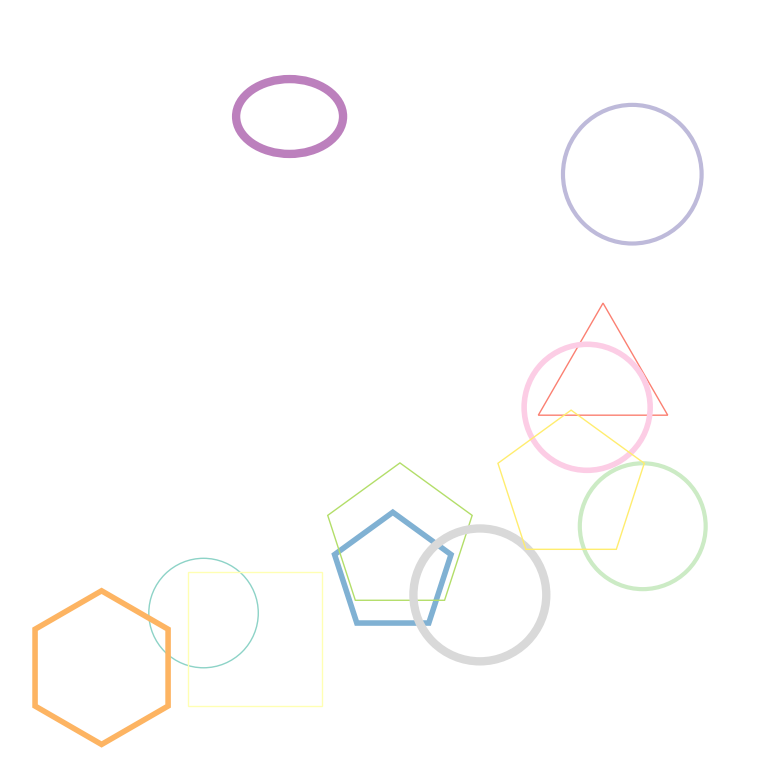[{"shape": "circle", "thickness": 0.5, "radius": 0.36, "center": [0.264, 0.204]}, {"shape": "square", "thickness": 0.5, "radius": 0.43, "center": [0.331, 0.171]}, {"shape": "circle", "thickness": 1.5, "radius": 0.45, "center": [0.821, 0.774]}, {"shape": "triangle", "thickness": 0.5, "radius": 0.49, "center": [0.783, 0.509]}, {"shape": "pentagon", "thickness": 2, "radius": 0.4, "center": [0.51, 0.255]}, {"shape": "hexagon", "thickness": 2, "radius": 0.5, "center": [0.132, 0.133]}, {"shape": "pentagon", "thickness": 0.5, "radius": 0.49, "center": [0.519, 0.3]}, {"shape": "circle", "thickness": 2, "radius": 0.41, "center": [0.763, 0.471]}, {"shape": "circle", "thickness": 3, "radius": 0.43, "center": [0.623, 0.227]}, {"shape": "oval", "thickness": 3, "radius": 0.35, "center": [0.376, 0.849]}, {"shape": "circle", "thickness": 1.5, "radius": 0.41, "center": [0.835, 0.317]}, {"shape": "pentagon", "thickness": 0.5, "radius": 0.5, "center": [0.742, 0.367]}]